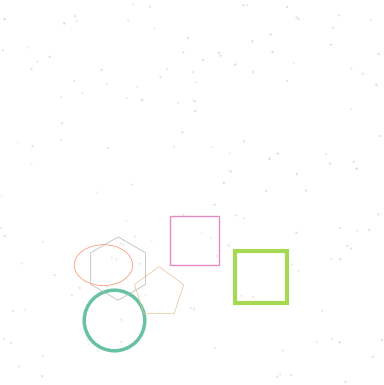[{"shape": "circle", "thickness": 2.5, "radius": 0.39, "center": [0.297, 0.168]}, {"shape": "oval", "thickness": 0.5, "radius": 0.38, "center": [0.269, 0.311]}, {"shape": "square", "thickness": 1, "radius": 0.32, "center": [0.505, 0.376]}, {"shape": "square", "thickness": 3, "radius": 0.33, "center": [0.678, 0.28]}, {"shape": "pentagon", "thickness": 0.5, "radius": 0.34, "center": [0.413, 0.24]}, {"shape": "hexagon", "thickness": 0.5, "radius": 0.41, "center": [0.307, 0.302]}]